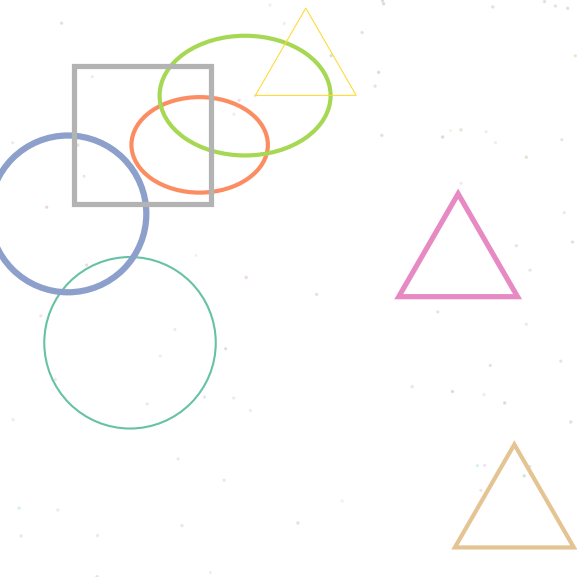[{"shape": "circle", "thickness": 1, "radius": 0.74, "center": [0.225, 0.406]}, {"shape": "oval", "thickness": 2, "radius": 0.59, "center": [0.346, 0.748]}, {"shape": "circle", "thickness": 3, "radius": 0.68, "center": [0.118, 0.629]}, {"shape": "triangle", "thickness": 2.5, "radius": 0.59, "center": [0.793, 0.545]}, {"shape": "oval", "thickness": 2, "radius": 0.74, "center": [0.424, 0.834]}, {"shape": "triangle", "thickness": 0.5, "radius": 0.5, "center": [0.529, 0.884]}, {"shape": "triangle", "thickness": 2, "radius": 0.59, "center": [0.891, 0.111]}, {"shape": "square", "thickness": 2.5, "radius": 0.6, "center": [0.246, 0.765]}]